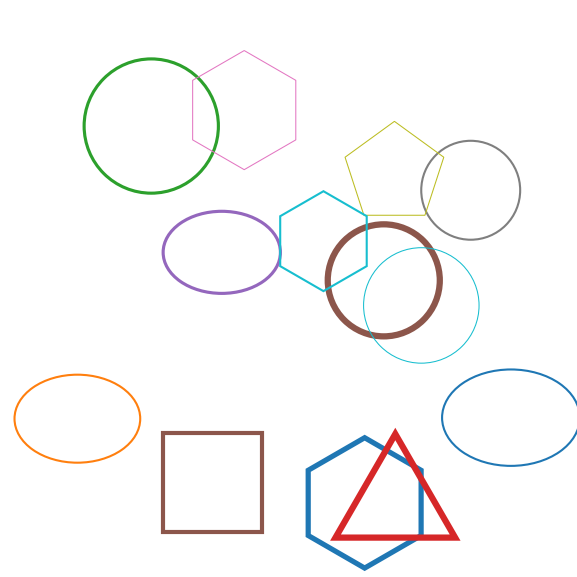[{"shape": "oval", "thickness": 1, "radius": 0.6, "center": [0.885, 0.276]}, {"shape": "hexagon", "thickness": 2.5, "radius": 0.56, "center": [0.631, 0.128]}, {"shape": "oval", "thickness": 1, "radius": 0.54, "center": [0.134, 0.274]}, {"shape": "circle", "thickness": 1.5, "radius": 0.58, "center": [0.262, 0.781]}, {"shape": "triangle", "thickness": 3, "radius": 0.6, "center": [0.685, 0.128]}, {"shape": "oval", "thickness": 1.5, "radius": 0.51, "center": [0.384, 0.562]}, {"shape": "square", "thickness": 2, "radius": 0.43, "center": [0.368, 0.164]}, {"shape": "circle", "thickness": 3, "radius": 0.49, "center": [0.665, 0.514]}, {"shape": "hexagon", "thickness": 0.5, "radius": 0.52, "center": [0.423, 0.808]}, {"shape": "circle", "thickness": 1, "radius": 0.43, "center": [0.815, 0.67]}, {"shape": "pentagon", "thickness": 0.5, "radius": 0.45, "center": [0.683, 0.699]}, {"shape": "circle", "thickness": 0.5, "radius": 0.5, "center": [0.73, 0.47]}, {"shape": "hexagon", "thickness": 1, "radius": 0.43, "center": [0.56, 0.582]}]